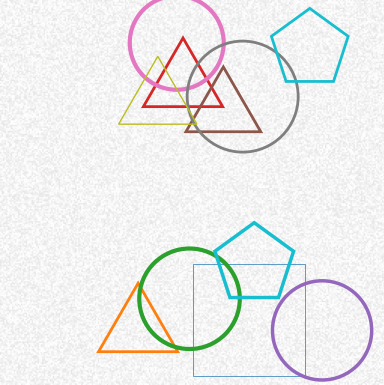[{"shape": "square", "thickness": 0.5, "radius": 0.73, "center": [0.647, 0.169]}, {"shape": "triangle", "thickness": 2, "radius": 0.59, "center": [0.359, 0.146]}, {"shape": "circle", "thickness": 3, "radius": 0.65, "center": [0.492, 0.224]}, {"shape": "triangle", "thickness": 2, "radius": 0.59, "center": [0.475, 0.782]}, {"shape": "circle", "thickness": 2.5, "radius": 0.64, "center": [0.837, 0.142]}, {"shape": "triangle", "thickness": 2, "radius": 0.56, "center": [0.58, 0.714]}, {"shape": "circle", "thickness": 3, "radius": 0.61, "center": [0.459, 0.889]}, {"shape": "circle", "thickness": 2, "radius": 0.72, "center": [0.63, 0.749]}, {"shape": "triangle", "thickness": 1, "radius": 0.59, "center": [0.41, 0.736]}, {"shape": "pentagon", "thickness": 2.5, "radius": 0.54, "center": [0.66, 0.314]}, {"shape": "pentagon", "thickness": 2, "radius": 0.52, "center": [0.805, 0.873]}]